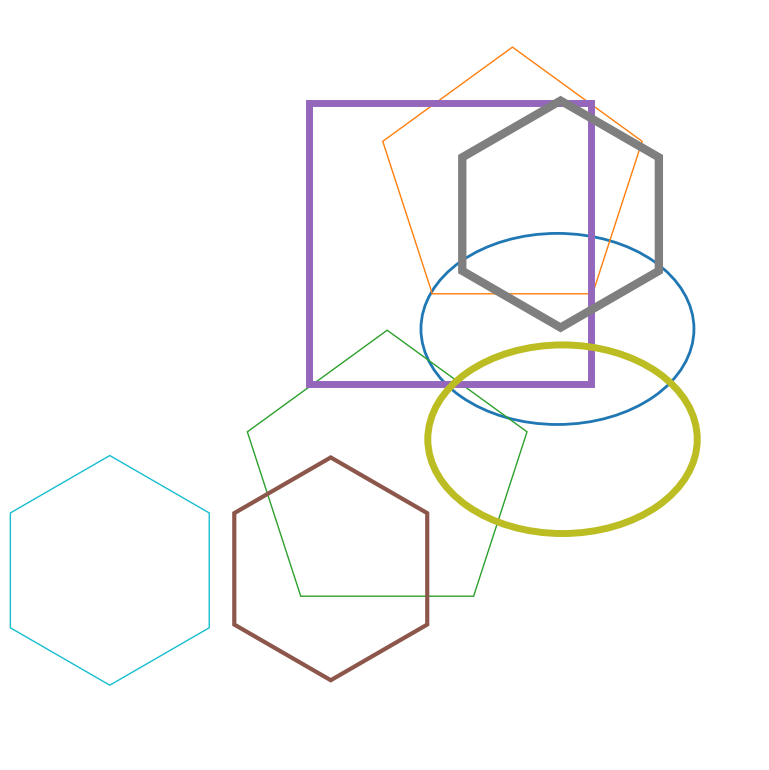[{"shape": "oval", "thickness": 1, "radius": 0.89, "center": [0.724, 0.573]}, {"shape": "pentagon", "thickness": 0.5, "radius": 0.89, "center": [0.666, 0.762]}, {"shape": "pentagon", "thickness": 0.5, "radius": 0.95, "center": [0.503, 0.38]}, {"shape": "square", "thickness": 2.5, "radius": 0.91, "center": [0.584, 0.684]}, {"shape": "hexagon", "thickness": 1.5, "radius": 0.72, "center": [0.43, 0.261]}, {"shape": "hexagon", "thickness": 3, "radius": 0.74, "center": [0.728, 0.722]}, {"shape": "oval", "thickness": 2.5, "radius": 0.87, "center": [0.731, 0.43]}, {"shape": "hexagon", "thickness": 0.5, "radius": 0.75, "center": [0.143, 0.259]}]